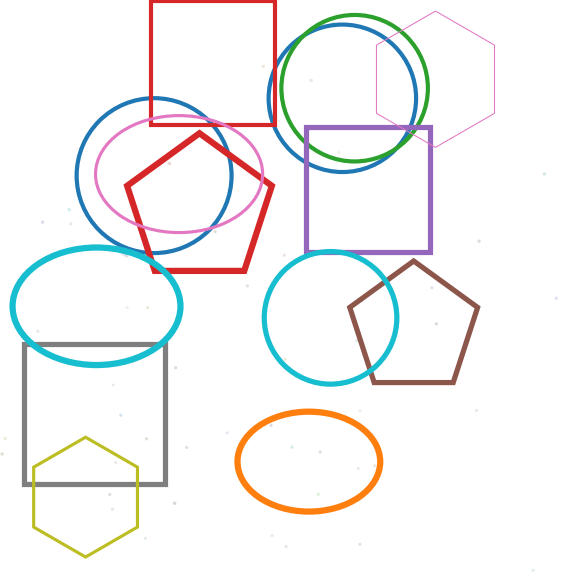[{"shape": "circle", "thickness": 2, "radius": 0.64, "center": [0.593, 0.829]}, {"shape": "circle", "thickness": 2, "radius": 0.67, "center": [0.267, 0.695]}, {"shape": "oval", "thickness": 3, "radius": 0.62, "center": [0.535, 0.2]}, {"shape": "circle", "thickness": 2, "radius": 0.63, "center": [0.614, 0.846]}, {"shape": "pentagon", "thickness": 3, "radius": 0.66, "center": [0.345, 0.637]}, {"shape": "square", "thickness": 2, "radius": 0.54, "center": [0.369, 0.89]}, {"shape": "square", "thickness": 2.5, "radius": 0.54, "center": [0.637, 0.671]}, {"shape": "pentagon", "thickness": 2.5, "radius": 0.58, "center": [0.716, 0.431]}, {"shape": "oval", "thickness": 1.5, "radius": 0.72, "center": [0.31, 0.698]}, {"shape": "hexagon", "thickness": 0.5, "radius": 0.59, "center": [0.754, 0.862]}, {"shape": "square", "thickness": 2.5, "radius": 0.61, "center": [0.164, 0.282]}, {"shape": "hexagon", "thickness": 1.5, "radius": 0.52, "center": [0.148, 0.138]}, {"shape": "circle", "thickness": 2.5, "radius": 0.57, "center": [0.572, 0.449]}, {"shape": "oval", "thickness": 3, "radius": 0.73, "center": [0.167, 0.469]}]